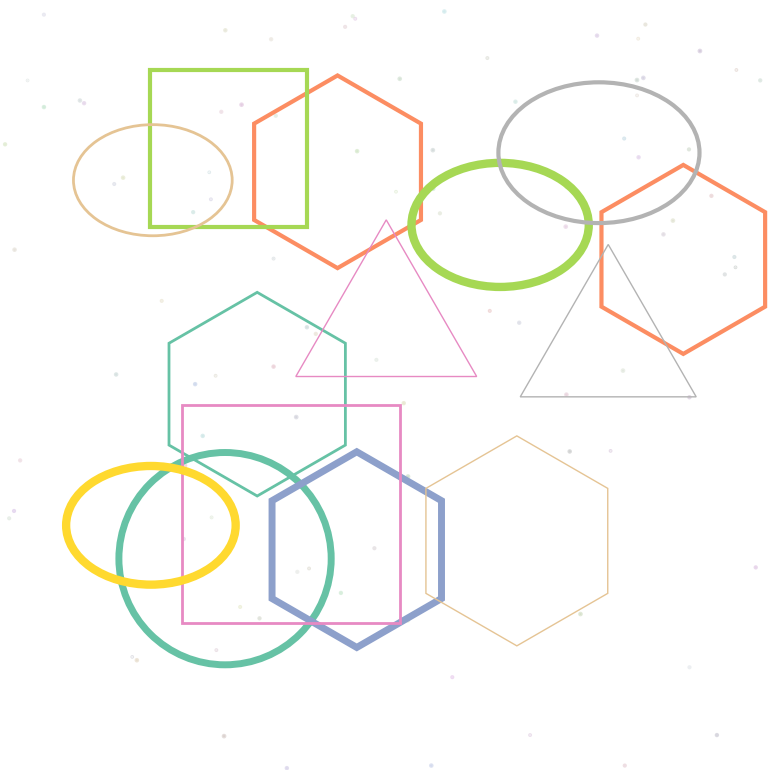[{"shape": "hexagon", "thickness": 1, "radius": 0.66, "center": [0.334, 0.488]}, {"shape": "circle", "thickness": 2.5, "radius": 0.69, "center": [0.292, 0.274]}, {"shape": "hexagon", "thickness": 1.5, "radius": 0.63, "center": [0.438, 0.777]}, {"shape": "hexagon", "thickness": 1.5, "radius": 0.61, "center": [0.887, 0.663]}, {"shape": "hexagon", "thickness": 2.5, "radius": 0.64, "center": [0.463, 0.286]}, {"shape": "triangle", "thickness": 0.5, "radius": 0.68, "center": [0.502, 0.579]}, {"shape": "square", "thickness": 1, "radius": 0.71, "center": [0.378, 0.333]}, {"shape": "oval", "thickness": 3, "radius": 0.58, "center": [0.65, 0.708]}, {"shape": "square", "thickness": 1.5, "radius": 0.51, "center": [0.297, 0.807]}, {"shape": "oval", "thickness": 3, "radius": 0.55, "center": [0.196, 0.318]}, {"shape": "hexagon", "thickness": 0.5, "radius": 0.68, "center": [0.671, 0.298]}, {"shape": "oval", "thickness": 1, "radius": 0.52, "center": [0.198, 0.766]}, {"shape": "triangle", "thickness": 0.5, "radius": 0.66, "center": [0.79, 0.551]}, {"shape": "oval", "thickness": 1.5, "radius": 0.65, "center": [0.778, 0.802]}]